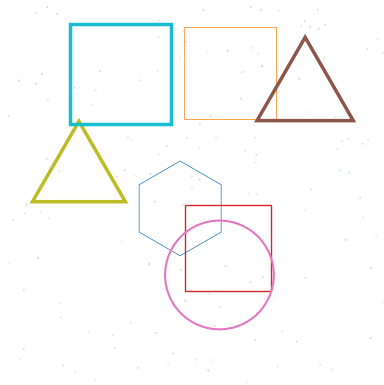[{"shape": "hexagon", "thickness": 0.5, "radius": 0.61, "center": [0.468, 0.459]}, {"shape": "square", "thickness": 0.5, "radius": 0.59, "center": [0.597, 0.811]}, {"shape": "square", "thickness": 1, "radius": 0.56, "center": [0.592, 0.355]}, {"shape": "triangle", "thickness": 2.5, "radius": 0.72, "center": [0.793, 0.759]}, {"shape": "circle", "thickness": 1.5, "radius": 0.71, "center": [0.57, 0.286]}, {"shape": "triangle", "thickness": 2.5, "radius": 0.7, "center": [0.205, 0.546]}, {"shape": "square", "thickness": 2.5, "radius": 0.65, "center": [0.313, 0.808]}]